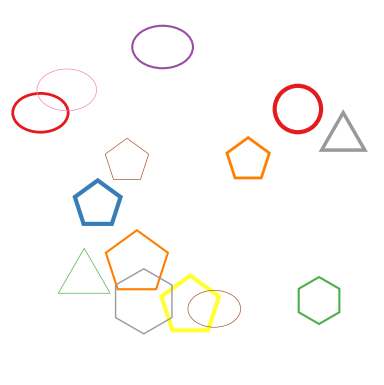[{"shape": "oval", "thickness": 2, "radius": 0.36, "center": [0.105, 0.707]}, {"shape": "circle", "thickness": 3, "radius": 0.3, "center": [0.774, 0.717]}, {"shape": "pentagon", "thickness": 3, "radius": 0.31, "center": [0.254, 0.469]}, {"shape": "triangle", "thickness": 0.5, "radius": 0.39, "center": [0.219, 0.277]}, {"shape": "hexagon", "thickness": 1.5, "radius": 0.3, "center": [0.829, 0.219]}, {"shape": "oval", "thickness": 1.5, "radius": 0.39, "center": [0.422, 0.878]}, {"shape": "pentagon", "thickness": 2, "radius": 0.29, "center": [0.645, 0.585]}, {"shape": "pentagon", "thickness": 1.5, "radius": 0.42, "center": [0.356, 0.317]}, {"shape": "pentagon", "thickness": 3, "radius": 0.39, "center": [0.494, 0.206]}, {"shape": "oval", "thickness": 0.5, "radius": 0.34, "center": [0.557, 0.198]}, {"shape": "pentagon", "thickness": 0.5, "radius": 0.3, "center": [0.33, 0.581]}, {"shape": "oval", "thickness": 0.5, "radius": 0.39, "center": [0.173, 0.767]}, {"shape": "triangle", "thickness": 2.5, "radius": 0.32, "center": [0.891, 0.643]}, {"shape": "hexagon", "thickness": 1, "radius": 0.42, "center": [0.373, 0.217]}]